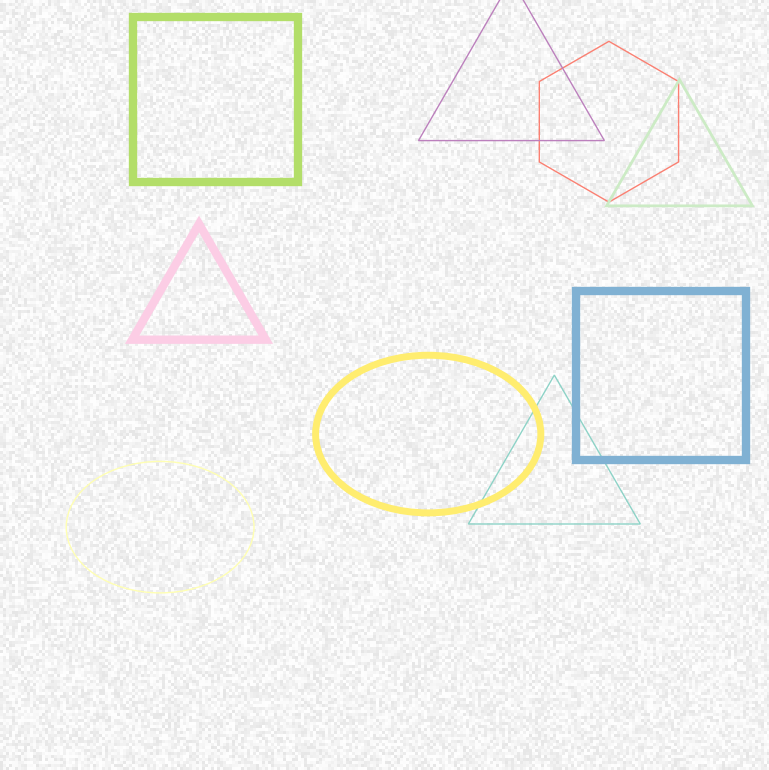[{"shape": "triangle", "thickness": 0.5, "radius": 0.64, "center": [0.72, 0.384]}, {"shape": "oval", "thickness": 0.5, "radius": 0.61, "center": [0.208, 0.315]}, {"shape": "hexagon", "thickness": 0.5, "radius": 0.52, "center": [0.791, 0.842]}, {"shape": "square", "thickness": 3, "radius": 0.55, "center": [0.858, 0.512]}, {"shape": "square", "thickness": 3, "radius": 0.54, "center": [0.28, 0.871]}, {"shape": "triangle", "thickness": 3, "radius": 0.5, "center": [0.258, 0.609]}, {"shape": "triangle", "thickness": 0.5, "radius": 0.7, "center": [0.664, 0.887]}, {"shape": "triangle", "thickness": 1, "radius": 0.55, "center": [0.882, 0.787]}, {"shape": "oval", "thickness": 2.5, "radius": 0.73, "center": [0.556, 0.436]}]